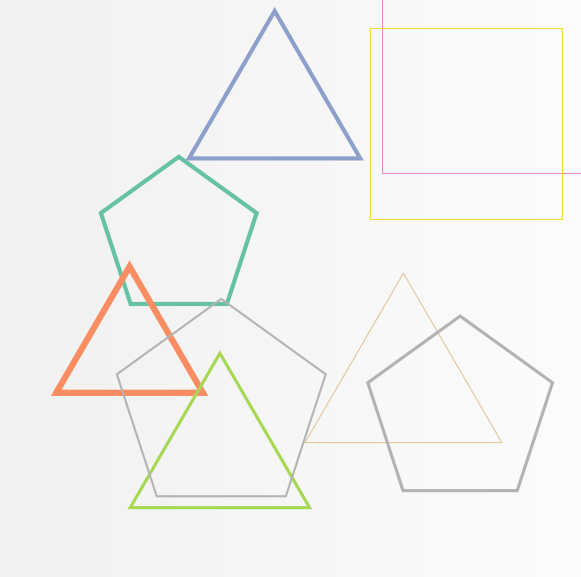[{"shape": "pentagon", "thickness": 2, "radius": 0.7, "center": [0.308, 0.587]}, {"shape": "triangle", "thickness": 3, "radius": 0.73, "center": [0.223, 0.392]}, {"shape": "triangle", "thickness": 2, "radius": 0.85, "center": [0.473, 0.81]}, {"shape": "square", "thickness": 0.5, "radius": 0.95, "center": [0.848, 0.889]}, {"shape": "triangle", "thickness": 1.5, "radius": 0.89, "center": [0.378, 0.209]}, {"shape": "square", "thickness": 0.5, "radius": 0.83, "center": [0.801, 0.785]}, {"shape": "triangle", "thickness": 0.5, "radius": 0.98, "center": [0.694, 0.331]}, {"shape": "pentagon", "thickness": 1, "radius": 0.94, "center": [0.381, 0.293]}, {"shape": "pentagon", "thickness": 1.5, "radius": 0.84, "center": [0.792, 0.285]}]